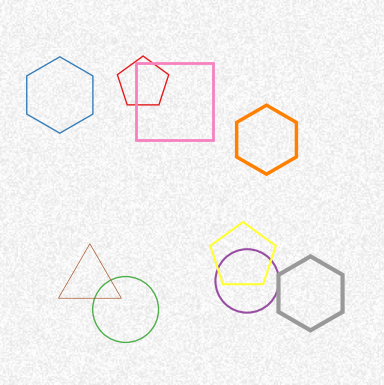[{"shape": "pentagon", "thickness": 1, "radius": 0.35, "center": [0.372, 0.784]}, {"shape": "hexagon", "thickness": 1, "radius": 0.5, "center": [0.155, 0.753]}, {"shape": "circle", "thickness": 1, "radius": 0.43, "center": [0.326, 0.196]}, {"shape": "circle", "thickness": 1.5, "radius": 0.41, "center": [0.642, 0.27]}, {"shape": "hexagon", "thickness": 2.5, "radius": 0.45, "center": [0.692, 0.637]}, {"shape": "pentagon", "thickness": 1.5, "radius": 0.45, "center": [0.631, 0.334]}, {"shape": "triangle", "thickness": 0.5, "radius": 0.47, "center": [0.233, 0.273]}, {"shape": "square", "thickness": 2, "radius": 0.5, "center": [0.454, 0.736]}, {"shape": "hexagon", "thickness": 3, "radius": 0.48, "center": [0.807, 0.238]}]